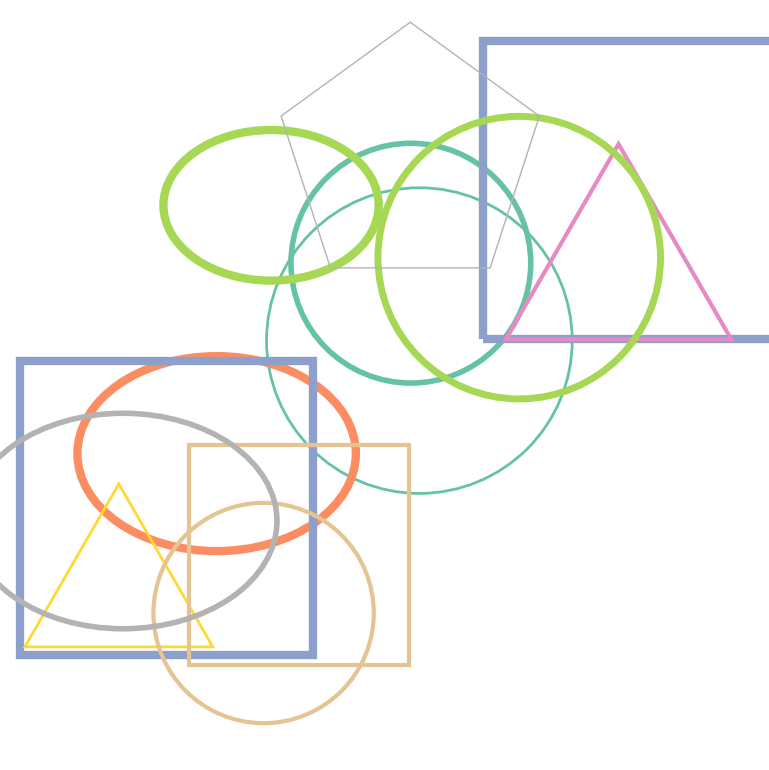[{"shape": "circle", "thickness": 2, "radius": 0.78, "center": [0.534, 0.658]}, {"shape": "circle", "thickness": 1, "radius": 0.99, "center": [0.545, 0.558]}, {"shape": "oval", "thickness": 3, "radius": 0.9, "center": [0.281, 0.411]}, {"shape": "square", "thickness": 3, "radius": 0.97, "center": [0.821, 0.753]}, {"shape": "square", "thickness": 3, "radius": 0.95, "center": [0.216, 0.34]}, {"shape": "triangle", "thickness": 1.5, "radius": 0.84, "center": [0.803, 0.644]}, {"shape": "oval", "thickness": 3, "radius": 0.7, "center": [0.352, 0.733]}, {"shape": "circle", "thickness": 2.5, "radius": 0.92, "center": [0.674, 0.665]}, {"shape": "triangle", "thickness": 1, "radius": 0.71, "center": [0.154, 0.23]}, {"shape": "square", "thickness": 1.5, "radius": 0.71, "center": [0.388, 0.279]}, {"shape": "circle", "thickness": 1.5, "radius": 0.72, "center": [0.342, 0.204]}, {"shape": "oval", "thickness": 2, "radius": 1.0, "center": [0.16, 0.323]}, {"shape": "pentagon", "thickness": 0.5, "radius": 0.88, "center": [0.533, 0.795]}]